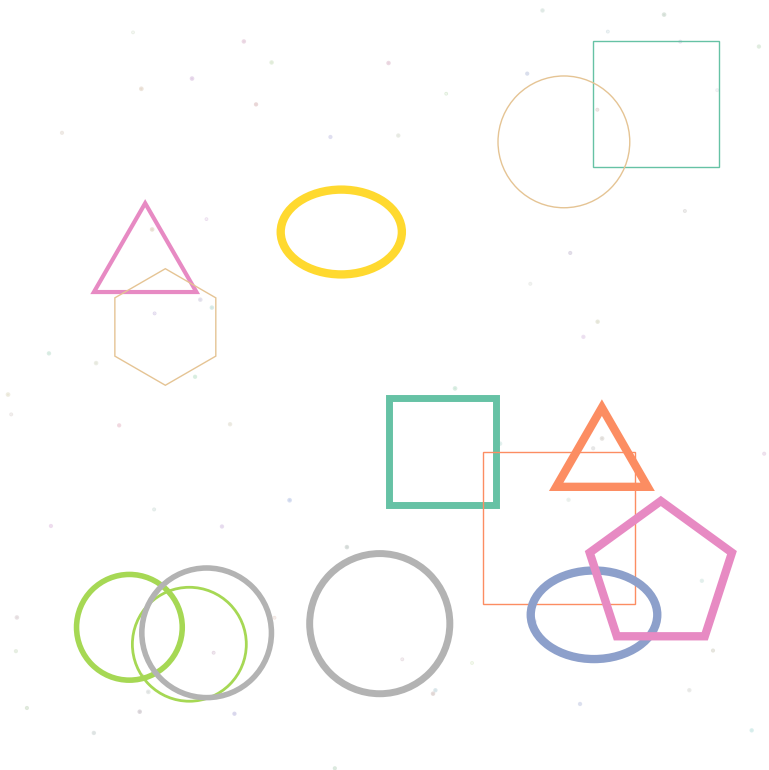[{"shape": "square", "thickness": 2.5, "radius": 0.35, "center": [0.575, 0.414]}, {"shape": "square", "thickness": 0.5, "radius": 0.41, "center": [0.852, 0.865]}, {"shape": "triangle", "thickness": 3, "radius": 0.34, "center": [0.782, 0.402]}, {"shape": "square", "thickness": 0.5, "radius": 0.49, "center": [0.726, 0.315]}, {"shape": "oval", "thickness": 3, "radius": 0.41, "center": [0.771, 0.202]}, {"shape": "triangle", "thickness": 1.5, "radius": 0.38, "center": [0.189, 0.659]}, {"shape": "pentagon", "thickness": 3, "radius": 0.49, "center": [0.858, 0.252]}, {"shape": "circle", "thickness": 1, "radius": 0.37, "center": [0.246, 0.163]}, {"shape": "circle", "thickness": 2, "radius": 0.34, "center": [0.168, 0.185]}, {"shape": "oval", "thickness": 3, "radius": 0.39, "center": [0.443, 0.699]}, {"shape": "hexagon", "thickness": 0.5, "radius": 0.38, "center": [0.215, 0.575]}, {"shape": "circle", "thickness": 0.5, "radius": 0.43, "center": [0.732, 0.816]}, {"shape": "circle", "thickness": 2, "radius": 0.42, "center": [0.268, 0.178]}, {"shape": "circle", "thickness": 2.5, "radius": 0.46, "center": [0.493, 0.19]}]